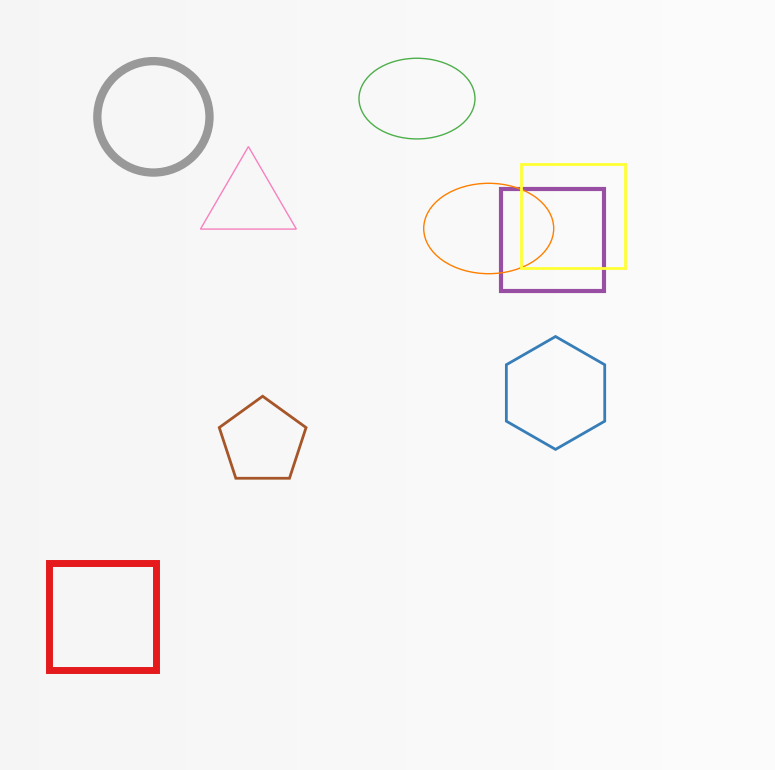[{"shape": "square", "thickness": 2.5, "radius": 0.35, "center": [0.132, 0.199]}, {"shape": "hexagon", "thickness": 1, "radius": 0.37, "center": [0.717, 0.49]}, {"shape": "oval", "thickness": 0.5, "radius": 0.37, "center": [0.538, 0.872]}, {"shape": "square", "thickness": 1.5, "radius": 0.33, "center": [0.713, 0.688]}, {"shape": "oval", "thickness": 0.5, "radius": 0.42, "center": [0.631, 0.703]}, {"shape": "square", "thickness": 1, "radius": 0.34, "center": [0.74, 0.719]}, {"shape": "pentagon", "thickness": 1, "radius": 0.29, "center": [0.339, 0.427]}, {"shape": "triangle", "thickness": 0.5, "radius": 0.36, "center": [0.321, 0.738]}, {"shape": "circle", "thickness": 3, "radius": 0.36, "center": [0.198, 0.848]}]